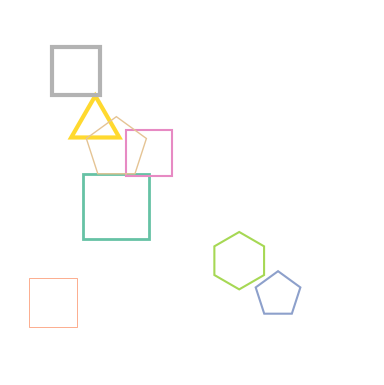[{"shape": "square", "thickness": 2, "radius": 0.42, "center": [0.301, 0.464]}, {"shape": "square", "thickness": 0.5, "radius": 0.31, "center": [0.137, 0.214]}, {"shape": "pentagon", "thickness": 1.5, "radius": 0.31, "center": [0.722, 0.235]}, {"shape": "square", "thickness": 1.5, "radius": 0.3, "center": [0.387, 0.602]}, {"shape": "hexagon", "thickness": 1.5, "radius": 0.37, "center": [0.621, 0.323]}, {"shape": "triangle", "thickness": 3, "radius": 0.36, "center": [0.247, 0.679]}, {"shape": "pentagon", "thickness": 1, "radius": 0.41, "center": [0.302, 0.615]}, {"shape": "square", "thickness": 3, "radius": 0.31, "center": [0.198, 0.815]}]